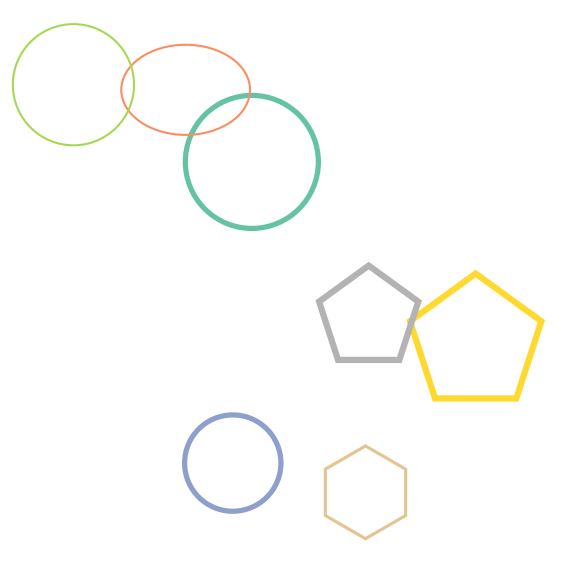[{"shape": "circle", "thickness": 2.5, "radius": 0.58, "center": [0.436, 0.719]}, {"shape": "oval", "thickness": 1, "radius": 0.56, "center": [0.321, 0.844]}, {"shape": "circle", "thickness": 2.5, "radius": 0.42, "center": [0.403, 0.197]}, {"shape": "circle", "thickness": 1, "radius": 0.52, "center": [0.127, 0.852]}, {"shape": "pentagon", "thickness": 3, "radius": 0.6, "center": [0.824, 0.406]}, {"shape": "hexagon", "thickness": 1.5, "radius": 0.4, "center": [0.633, 0.147]}, {"shape": "pentagon", "thickness": 3, "radius": 0.45, "center": [0.638, 0.449]}]